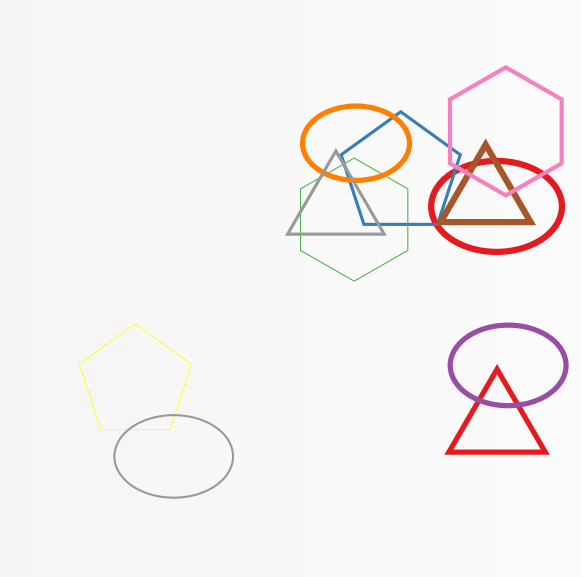[{"shape": "triangle", "thickness": 2.5, "radius": 0.48, "center": [0.855, 0.264]}, {"shape": "oval", "thickness": 3, "radius": 0.56, "center": [0.854, 0.642]}, {"shape": "pentagon", "thickness": 1.5, "radius": 0.54, "center": [0.689, 0.698]}, {"shape": "hexagon", "thickness": 0.5, "radius": 0.53, "center": [0.609, 0.619]}, {"shape": "oval", "thickness": 2.5, "radius": 0.5, "center": [0.874, 0.366]}, {"shape": "oval", "thickness": 2.5, "radius": 0.46, "center": [0.613, 0.751]}, {"shape": "pentagon", "thickness": 0.5, "radius": 0.51, "center": [0.233, 0.337]}, {"shape": "triangle", "thickness": 3, "radius": 0.45, "center": [0.836, 0.659]}, {"shape": "hexagon", "thickness": 2, "radius": 0.55, "center": [0.87, 0.772]}, {"shape": "triangle", "thickness": 1.5, "radius": 0.48, "center": [0.578, 0.642]}, {"shape": "oval", "thickness": 1, "radius": 0.51, "center": [0.299, 0.209]}]